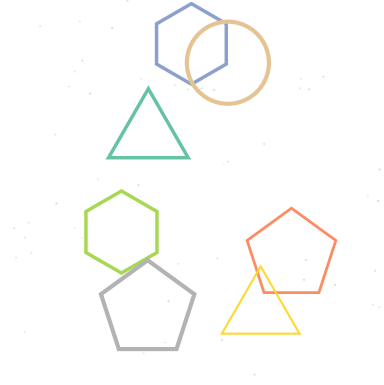[{"shape": "triangle", "thickness": 2.5, "radius": 0.6, "center": [0.385, 0.65]}, {"shape": "pentagon", "thickness": 2, "radius": 0.61, "center": [0.757, 0.338]}, {"shape": "hexagon", "thickness": 2.5, "radius": 0.52, "center": [0.497, 0.886]}, {"shape": "hexagon", "thickness": 2.5, "radius": 0.53, "center": [0.315, 0.397]}, {"shape": "triangle", "thickness": 1.5, "radius": 0.58, "center": [0.677, 0.192]}, {"shape": "circle", "thickness": 3, "radius": 0.53, "center": [0.592, 0.837]}, {"shape": "pentagon", "thickness": 3, "radius": 0.64, "center": [0.384, 0.196]}]